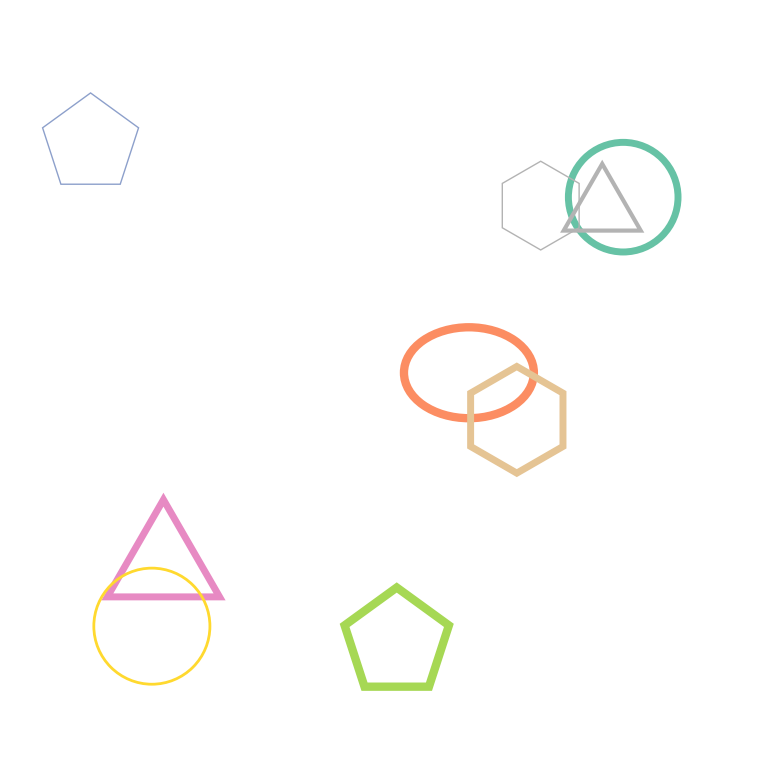[{"shape": "circle", "thickness": 2.5, "radius": 0.36, "center": [0.809, 0.744]}, {"shape": "oval", "thickness": 3, "radius": 0.42, "center": [0.609, 0.516]}, {"shape": "pentagon", "thickness": 0.5, "radius": 0.33, "center": [0.118, 0.814]}, {"shape": "triangle", "thickness": 2.5, "radius": 0.42, "center": [0.212, 0.267]}, {"shape": "pentagon", "thickness": 3, "radius": 0.36, "center": [0.515, 0.166]}, {"shape": "circle", "thickness": 1, "radius": 0.38, "center": [0.197, 0.187]}, {"shape": "hexagon", "thickness": 2.5, "radius": 0.35, "center": [0.671, 0.455]}, {"shape": "hexagon", "thickness": 0.5, "radius": 0.29, "center": [0.702, 0.733]}, {"shape": "triangle", "thickness": 1.5, "radius": 0.29, "center": [0.782, 0.729]}]